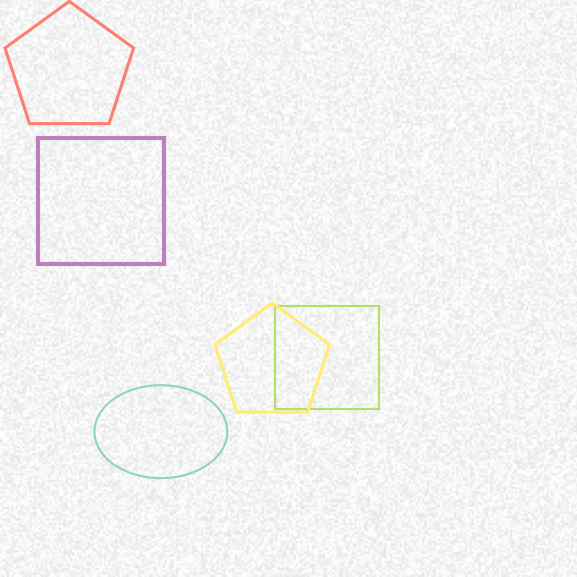[{"shape": "oval", "thickness": 1, "radius": 0.58, "center": [0.279, 0.252]}, {"shape": "pentagon", "thickness": 1.5, "radius": 0.59, "center": [0.12, 0.88]}, {"shape": "square", "thickness": 1, "radius": 0.45, "center": [0.566, 0.38]}, {"shape": "square", "thickness": 2, "radius": 0.55, "center": [0.176, 0.65]}, {"shape": "pentagon", "thickness": 1.5, "radius": 0.52, "center": [0.471, 0.37]}]